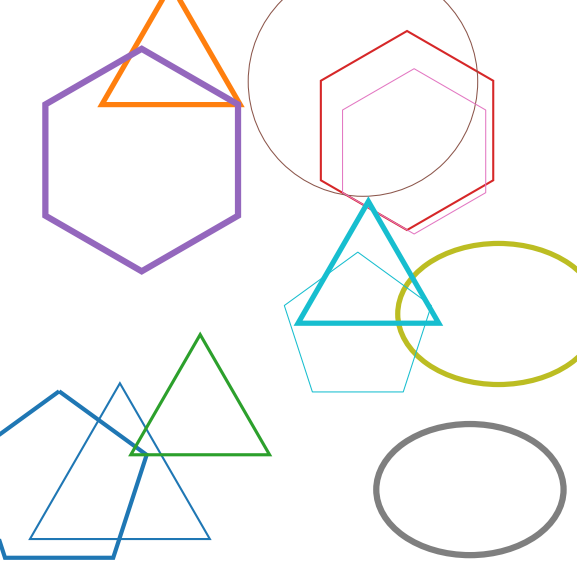[{"shape": "triangle", "thickness": 1, "radius": 0.9, "center": [0.208, 0.156]}, {"shape": "pentagon", "thickness": 2, "radius": 0.8, "center": [0.102, 0.162]}, {"shape": "triangle", "thickness": 2.5, "radius": 0.69, "center": [0.296, 0.887]}, {"shape": "triangle", "thickness": 1.5, "radius": 0.69, "center": [0.347, 0.281]}, {"shape": "hexagon", "thickness": 1, "radius": 0.86, "center": [0.705, 0.773]}, {"shape": "hexagon", "thickness": 3, "radius": 0.96, "center": [0.245, 0.722]}, {"shape": "circle", "thickness": 0.5, "radius": 0.99, "center": [0.628, 0.858]}, {"shape": "hexagon", "thickness": 0.5, "radius": 0.72, "center": [0.717, 0.737]}, {"shape": "oval", "thickness": 3, "radius": 0.81, "center": [0.814, 0.151]}, {"shape": "oval", "thickness": 2.5, "radius": 0.87, "center": [0.863, 0.455]}, {"shape": "triangle", "thickness": 2.5, "radius": 0.7, "center": [0.638, 0.51]}, {"shape": "pentagon", "thickness": 0.5, "radius": 0.67, "center": [0.62, 0.429]}]